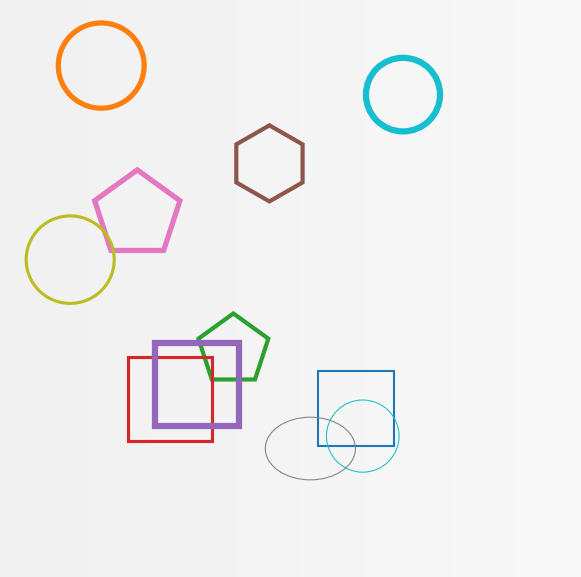[{"shape": "square", "thickness": 1, "radius": 0.33, "center": [0.612, 0.292]}, {"shape": "circle", "thickness": 2.5, "radius": 0.37, "center": [0.174, 0.886]}, {"shape": "pentagon", "thickness": 2, "radius": 0.32, "center": [0.402, 0.393]}, {"shape": "square", "thickness": 1.5, "radius": 0.36, "center": [0.293, 0.308]}, {"shape": "square", "thickness": 3, "radius": 0.36, "center": [0.34, 0.333]}, {"shape": "hexagon", "thickness": 2, "radius": 0.33, "center": [0.464, 0.716]}, {"shape": "pentagon", "thickness": 2.5, "radius": 0.39, "center": [0.236, 0.628]}, {"shape": "oval", "thickness": 0.5, "radius": 0.39, "center": [0.534, 0.222]}, {"shape": "circle", "thickness": 1.5, "radius": 0.38, "center": [0.121, 0.55]}, {"shape": "circle", "thickness": 3, "radius": 0.32, "center": [0.693, 0.835]}, {"shape": "circle", "thickness": 0.5, "radius": 0.31, "center": [0.624, 0.244]}]